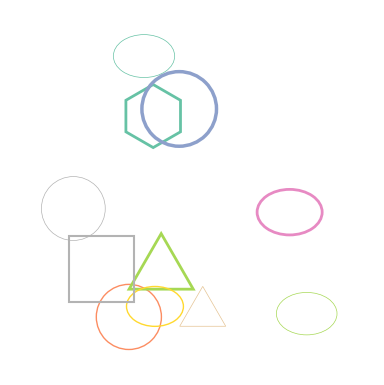[{"shape": "hexagon", "thickness": 2, "radius": 0.41, "center": [0.398, 0.699]}, {"shape": "oval", "thickness": 0.5, "radius": 0.4, "center": [0.374, 0.854]}, {"shape": "circle", "thickness": 1, "radius": 0.42, "center": [0.335, 0.177]}, {"shape": "circle", "thickness": 2.5, "radius": 0.48, "center": [0.465, 0.717]}, {"shape": "oval", "thickness": 2, "radius": 0.42, "center": [0.752, 0.449]}, {"shape": "triangle", "thickness": 2, "radius": 0.48, "center": [0.419, 0.297]}, {"shape": "oval", "thickness": 0.5, "radius": 0.39, "center": [0.797, 0.185]}, {"shape": "oval", "thickness": 1, "radius": 0.37, "center": [0.402, 0.204]}, {"shape": "triangle", "thickness": 0.5, "radius": 0.35, "center": [0.527, 0.187]}, {"shape": "circle", "thickness": 0.5, "radius": 0.41, "center": [0.19, 0.458]}, {"shape": "square", "thickness": 1.5, "radius": 0.43, "center": [0.263, 0.301]}]